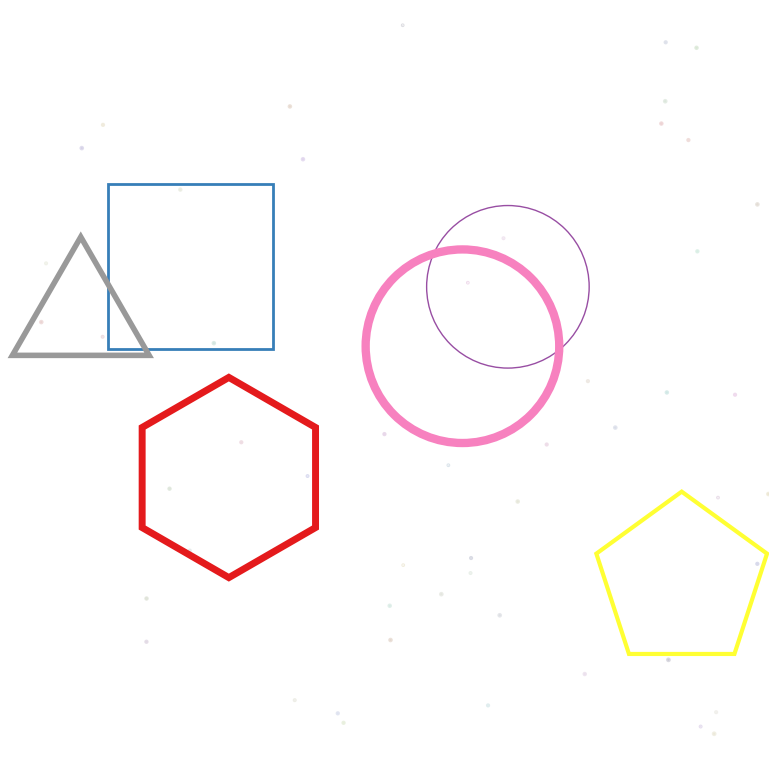[{"shape": "hexagon", "thickness": 2.5, "radius": 0.65, "center": [0.297, 0.38]}, {"shape": "square", "thickness": 1, "radius": 0.54, "center": [0.247, 0.654]}, {"shape": "circle", "thickness": 0.5, "radius": 0.53, "center": [0.66, 0.628]}, {"shape": "pentagon", "thickness": 1.5, "radius": 0.58, "center": [0.885, 0.245]}, {"shape": "circle", "thickness": 3, "radius": 0.63, "center": [0.601, 0.55]}, {"shape": "triangle", "thickness": 2, "radius": 0.51, "center": [0.105, 0.59]}]